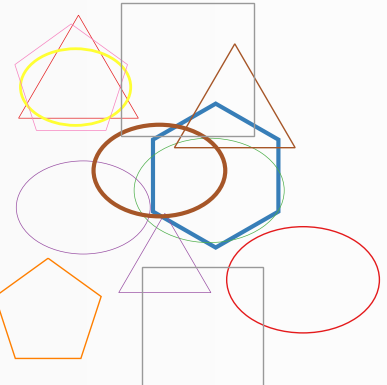[{"shape": "oval", "thickness": 1, "radius": 0.99, "center": [0.782, 0.273]}, {"shape": "triangle", "thickness": 0.5, "radius": 0.89, "center": [0.203, 0.782]}, {"shape": "hexagon", "thickness": 3, "radius": 0.93, "center": [0.557, 0.544]}, {"shape": "oval", "thickness": 0.5, "radius": 0.97, "center": [0.54, 0.505]}, {"shape": "triangle", "thickness": 0.5, "radius": 0.69, "center": [0.425, 0.309]}, {"shape": "oval", "thickness": 0.5, "radius": 0.86, "center": [0.215, 0.461]}, {"shape": "pentagon", "thickness": 1, "radius": 0.72, "center": [0.124, 0.185]}, {"shape": "oval", "thickness": 2, "radius": 0.71, "center": [0.195, 0.774]}, {"shape": "triangle", "thickness": 1, "radius": 0.9, "center": [0.606, 0.706]}, {"shape": "oval", "thickness": 3, "radius": 0.85, "center": [0.411, 0.557]}, {"shape": "pentagon", "thickness": 0.5, "radius": 0.76, "center": [0.184, 0.785]}, {"shape": "square", "thickness": 1, "radius": 0.78, "center": [0.523, 0.149]}, {"shape": "square", "thickness": 1, "radius": 0.86, "center": [0.484, 0.82]}]